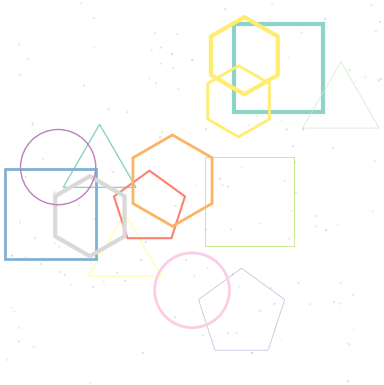[{"shape": "triangle", "thickness": 1, "radius": 0.55, "center": [0.259, 0.568]}, {"shape": "square", "thickness": 3, "radius": 0.58, "center": [0.723, 0.823]}, {"shape": "triangle", "thickness": 1, "radius": 0.55, "center": [0.324, 0.337]}, {"shape": "pentagon", "thickness": 0.5, "radius": 0.59, "center": [0.627, 0.186]}, {"shape": "pentagon", "thickness": 1.5, "radius": 0.49, "center": [0.388, 0.46]}, {"shape": "square", "thickness": 2, "radius": 0.59, "center": [0.131, 0.444]}, {"shape": "hexagon", "thickness": 2, "radius": 0.59, "center": [0.448, 0.531]}, {"shape": "square", "thickness": 0.5, "radius": 0.57, "center": [0.647, 0.477]}, {"shape": "circle", "thickness": 2, "radius": 0.49, "center": [0.499, 0.246]}, {"shape": "hexagon", "thickness": 3, "radius": 0.52, "center": [0.233, 0.438]}, {"shape": "circle", "thickness": 1, "radius": 0.49, "center": [0.151, 0.566]}, {"shape": "triangle", "thickness": 0.5, "radius": 0.57, "center": [0.885, 0.725]}, {"shape": "hexagon", "thickness": 3, "radius": 0.5, "center": [0.635, 0.855]}, {"shape": "hexagon", "thickness": 2, "radius": 0.46, "center": [0.62, 0.737]}]